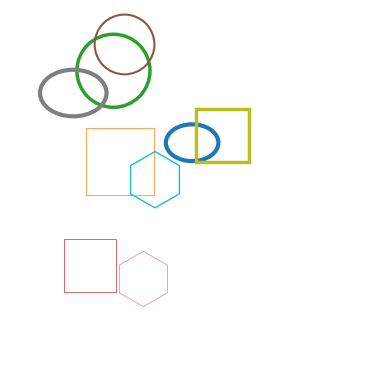[{"shape": "oval", "thickness": 3, "radius": 0.34, "center": [0.499, 0.629]}, {"shape": "square", "thickness": 0.5, "radius": 0.44, "center": [0.311, 0.58]}, {"shape": "circle", "thickness": 2.5, "radius": 0.47, "center": [0.295, 0.816]}, {"shape": "square", "thickness": 0.5, "radius": 0.34, "center": [0.234, 0.311]}, {"shape": "circle", "thickness": 1.5, "radius": 0.39, "center": [0.323, 0.884]}, {"shape": "hexagon", "thickness": 0.5, "radius": 0.36, "center": [0.372, 0.275]}, {"shape": "oval", "thickness": 3, "radius": 0.43, "center": [0.19, 0.758]}, {"shape": "square", "thickness": 2.5, "radius": 0.34, "center": [0.579, 0.649]}, {"shape": "hexagon", "thickness": 1, "radius": 0.37, "center": [0.403, 0.533]}]